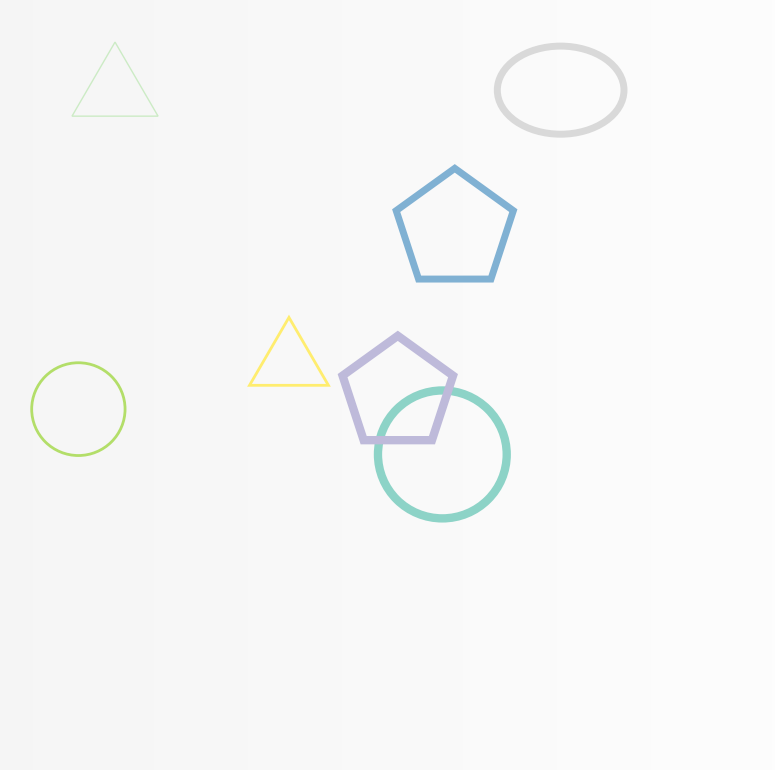[{"shape": "circle", "thickness": 3, "radius": 0.42, "center": [0.571, 0.41]}, {"shape": "pentagon", "thickness": 3, "radius": 0.37, "center": [0.513, 0.489]}, {"shape": "pentagon", "thickness": 2.5, "radius": 0.4, "center": [0.587, 0.702]}, {"shape": "circle", "thickness": 1, "radius": 0.3, "center": [0.101, 0.469]}, {"shape": "oval", "thickness": 2.5, "radius": 0.41, "center": [0.723, 0.883]}, {"shape": "triangle", "thickness": 0.5, "radius": 0.32, "center": [0.148, 0.881]}, {"shape": "triangle", "thickness": 1, "radius": 0.29, "center": [0.373, 0.529]}]